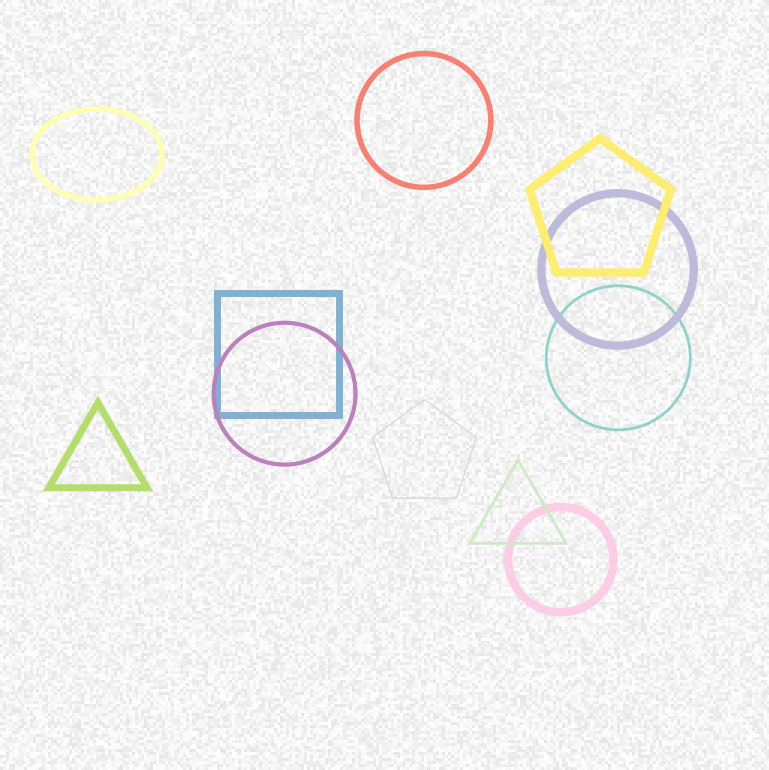[{"shape": "circle", "thickness": 1, "radius": 0.47, "center": [0.803, 0.535]}, {"shape": "oval", "thickness": 2, "radius": 0.42, "center": [0.126, 0.799]}, {"shape": "circle", "thickness": 3, "radius": 0.5, "center": [0.802, 0.65]}, {"shape": "circle", "thickness": 2, "radius": 0.43, "center": [0.551, 0.844]}, {"shape": "square", "thickness": 2.5, "radius": 0.4, "center": [0.361, 0.541]}, {"shape": "triangle", "thickness": 2.5, "radius": 0.37, "center": [0.127, 0.403]}, {"shape": "circle", "thickness": 3, "radius": 0.34, "center": [0.728, 0.273]}, {"shape": "pentagon", "thickness": 0.5, "radius": 0.35, "center": [0.551, 0.41]}, {"shape": "circle", "thickness": 1.5, "radius": 0.46, "center": [0.37, 0.489]}, {"shape": "triangle", "thickness": 1, "radius": 0.36, "center": [0.673, 0.33]}, {"shape": "pentagon", "thickness": 3, "radius": 0.48, "center": [0.779, 0.724]}]